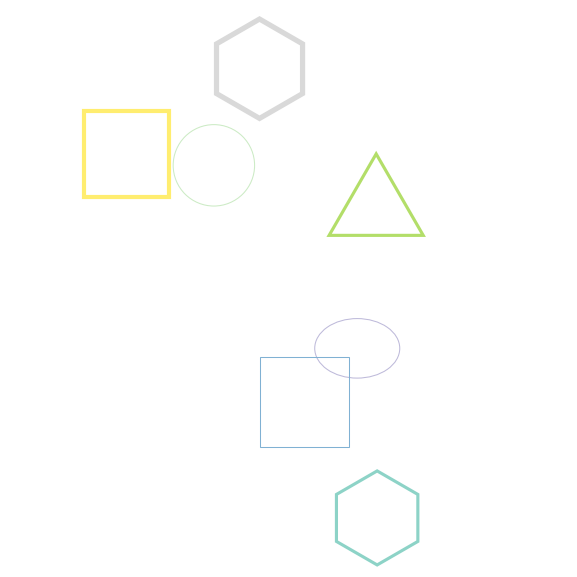[{"shape": "hexagon", "thickness": 1.5, "radius": 0.41, "center": [0.653, 0.102]}, {"shape": "oval", "thickness": 0.5, "radius": 0.37, "center": [0.619, 0.396]}, {"shape": "square", "thickness": 0.5, "radius": 0.39, "center": [0.528, 0.303]}, {"shape": "triangle", "thickness": 1.5, "radius": 0.47, "center": [0.651, 0.639]}, {"shape": "hexagon", "thickness": 2.5, "radius": 0.43, "center": [0.449, 0.88]}, {"shape": "circle", "thickness": 0.5, "radius": 0.35, "center": [0.37, 0.713]}, {"shape": "square", "thickness": 2, "radius": 0.37, "center": [0.219, 0.732]}]